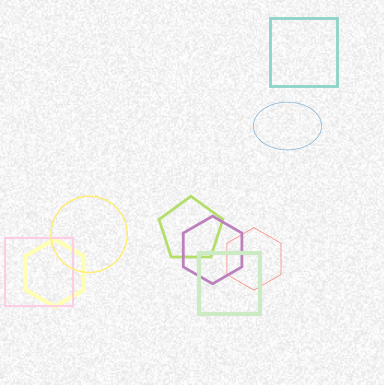[{"shape": "square", "thickness": 2, "radius": 0.44, "center": [0.788, 0.865]}, {"shape": "hexagon", "thickness": 3, "radius": 0.44, "center": [0.142, 0.291]}, {"shape": "hexagon", "thickness": 0.5, "radius": 0.41, "center": [0.66, 0.328]}, {"shape": "oval", "thickness": 0.5, "radius": 0.44, "center": [0.747, 0.673]}, {"shape": "pentagon", "thickness": 2, "radius": 0.44, "center": [0.496, 0.403]}, {"shape": "square", "thickness": 1.5, "radius": 0.44, "center": [0.102, 0.293]}, {"shape": "hexagon", "thickness": 2, "radius": 0.44, "center": [0.552, 0.351]}, {"shape": "square", "thickness": 3, "radius": 0.4, "center": [0.596, 0.264]}, {"shape": "circle", "thickness": 1, "radius": 0.5, "center": [0.231, 0.391]}]